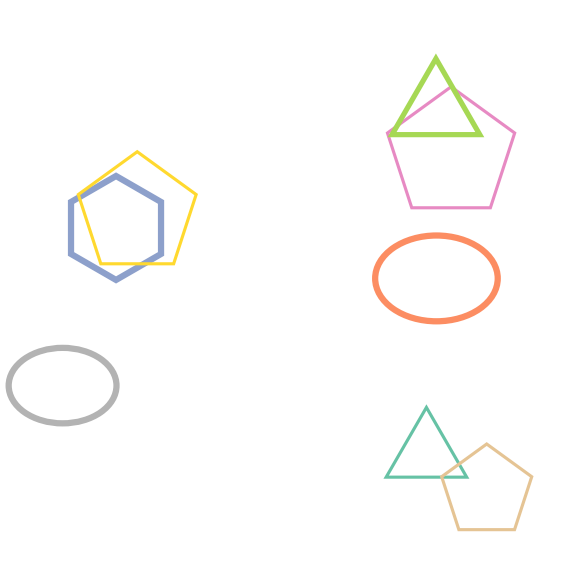[{"shape": "triangle", "thickness": 1.5, "radius": 0.4, "center": [0.738, 0.213]}, {"shape": "oval", "thickness": 3, "radius": 0.53, "center": [0.756, 0.517]}, {"shape": "hexagon", "thickness": 3, "radius": 0.45, "center": [0.201, 0.604]}, {"shape": "pentagon", "thickness": 1.5, "radius": 0.58, "center": [0.781, 0.733]}, {"shape": "triangle", "thickness": 2.5, "radius": 0.44, "center": [0.755, 0.81]}, {"shape": "pentagon", "thickness": 1.5, "radius": 0.54, "center": [0.238, 0.629]}, {"shape": "pentagon", "thickness": 1.5, "radius": 0.41, "center": [0.843, 0.148]}, {"shape": "oval", "thickness": 3, "radius": 0.47, "center": [0.108, 0.331]}]